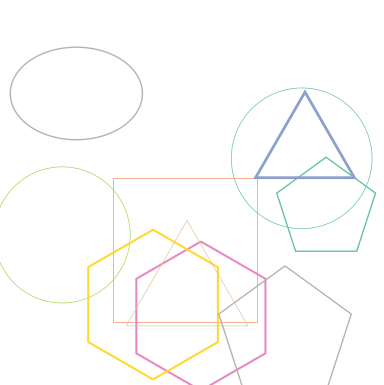[{"shape": "circle", "thickness": 0.5, "radius": 0.91, "center": [0.784, 0.589]}, {"shape": "pentagon", "thickness": 1, "radius": 0.67, "center": [0.847, 0.457]}, {"shape": "square", "thickness": 0.5, "radius": 0.94, "center": [0.48, 0.35]}, {"shape": "triangle", "thickness": 2, "radius": 0.74, "center": [0.792, 0.613]}, {"shape": "hexagon", "thickness": 1.5, "radius": 0.97, "center": [0.522, 0.179]}, {"shape": "circle", "thickness": 0.5, "radius": 0.88, "center": [0.161, 0.39]}, {"shape": "hexagon", "thickness": 1.5, "radius": 0.97, "center": [0.398, 0.209]}, {"shape": "triangle", "thickness": 0.5, "radius": 0.91, "center": [0.486, 0.245]}, {"shape": "pentagon", "thickness": 1, "radius": 0.9, "center": [0.74, 0.128]}, {"shape": "oval", "thickness": 1, "radius": 0.86, "center": [0.198, 0.757]}]